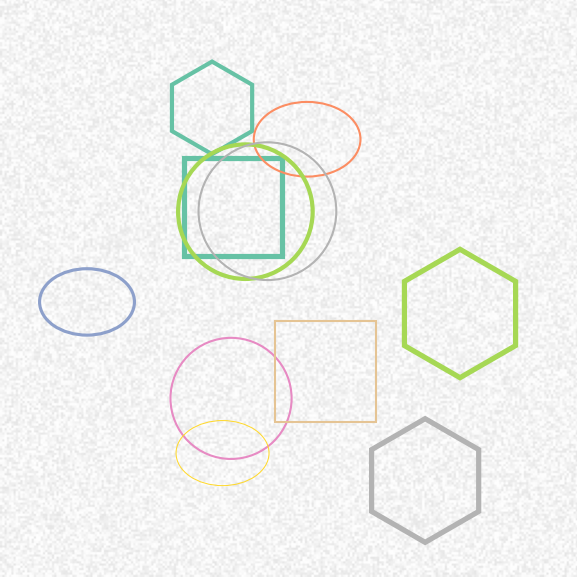[{"shape": "square", "thickness": 2.5, "radius": 0.43, "center": [0.403, 0.641]}, {"shape": "hexagon", "thickness": 2, "radius": 0.4, "center": [0.367, 0.812]}, {"shape": "oval", "thickness": 1, "radius": 0.46, "center": [0.532, 0.758]}, {"shape": "oval", "thickness": 1.5, "radius": 0.41, "center": [0.151, 0.476]}, {"shape": "circle", "thickness": 1, "radius": 0.52, "center": [0.4, 0.309]}, {"shape": "hexagon", "thickness": 2.5, "radius": 0.56, "center": [0.797, 0.456]}, {"shape": "circle", "thickness": 2, "radius": 0.58, "center": [0.425, 0.633]}, {"shape": "oval", "thickness": 0.5, "radius": 0.4, "center": [0.385, 0.215]}, {"shape": "square", "thickness": 1, "radius": 0.44, "center": [0.563, 0.355]}, {"shape": "circle", "thickness": 1, "radius": 0.6, "center": [0.463, 0.633]}, {"shape": "hexagon", "thickness": 2.5, "radius": 0.54, "center": [0.736, 0.167]}]